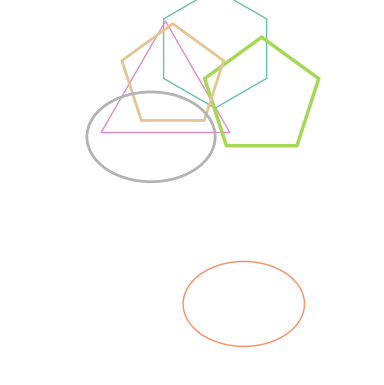[{"shape": "hexagon", "thickness": 1, "radius": 0.77, "center": [0.559, 0.874]}, {"shape": "oval", "thickness": 1, "radius": 0.79, "center": [0.633, 0.211]}, {"shape": "triangle", "thickness": 1, "radius": 0.97, "center": [0.43, 0.752]}, {"shape": "pentagon", "thickness": 2.5, "radius": 0.78, "center": [0.68, 0.748]}, {"shape": "pentagon", "thickness": 2, "radius": 0.69, "center": [0.449, 0.799]}, {"shape": "oval", "thickness": 2, "radius": 0.83, "center": [0.392, 0.645]}]